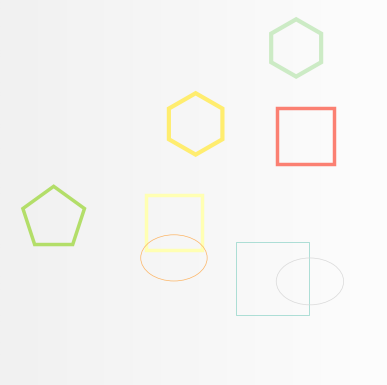[{"shape": "square", "thickness": 0.5, "radius": 0.47, "center": [0.704, 0.277]}, {"shape": "square", "thickness": 2.5, "radius": 0.36, "center": [0.45, 0.423]}, {"shape": "square", "thickness": 2.5, "radius": 0.37, "center": [0.789, 0.647]}, {"shape": "oval", "thickness": 0.5, "radius": 0.43, "center": [0.449, 0.33]}, {"shape": "pentagon", "thickness": 2.5, "radius": 0.42, "center": [0.139, 0.432]}, {"shape": "oval", "thickness": 0.5, "radius": 0.43, "center": [0.8, 0.269]}, {"shape": "hexagon", "thickness": 3, "radius": 0.37, "center": [0.764, 0.876]}, {"shape": "hexagon", "thickness": 3, "radius": 0.4, "center": [0.505, 0.678]}]